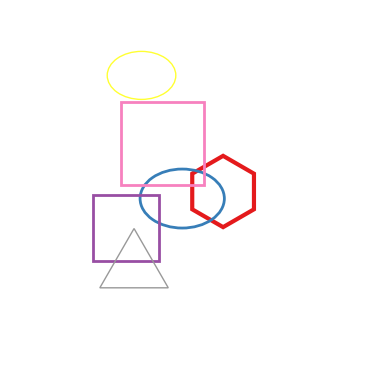[{"shape": "hexagon", "thickness": 3, "radius": 0.46, "center": [0.579, 0.503]}, {"shape": "oval", "thickness": 2, "radius": 0.55, "center": [0.473, 0.484]}, {"shape": "square", "thickness": 2, "radius": 0.43, "center": [0.328, 0.407]}, {"shape": "oval", "thickness": 1, "radius": 0.45, "center": [0.368, 0.804]}, {"shape": "square", "thickness": 2, "radius": 0.54, "center": [0.422, 0.627]}, {"shape": "triangle", "thickness": 1, "radius": 0.51, "center": [0.348, 0.304]}]